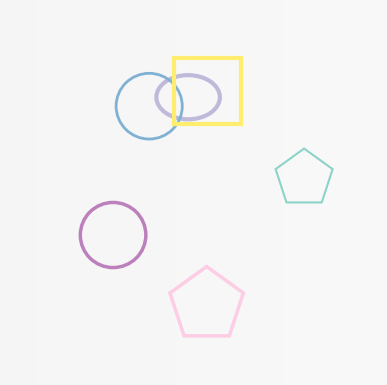[{"shape": "pentagon", "thickness": 1.5, "radius": 0.39, "center": [0.785, 0.537]}, {"shape": "oval", "thickness": 3, "radius": 0.41, "center": [0.485, 0.747]}, {"shape": "circle", "thickness": 2, "radius": 0.43, "center": [0.385, 0.724]}, {"shape": "pentagon", "thickness": 2.5, "radius": 0.5, "center": [0.533, 0.208]}, {"shape": "circle", "thickness": 2.5, "radius": 0.42, "center": [0.292, 0.39]}, {"shape": "square", "thickness": 3, "radius": 0.43, "center": [0.535, 0.763]}]